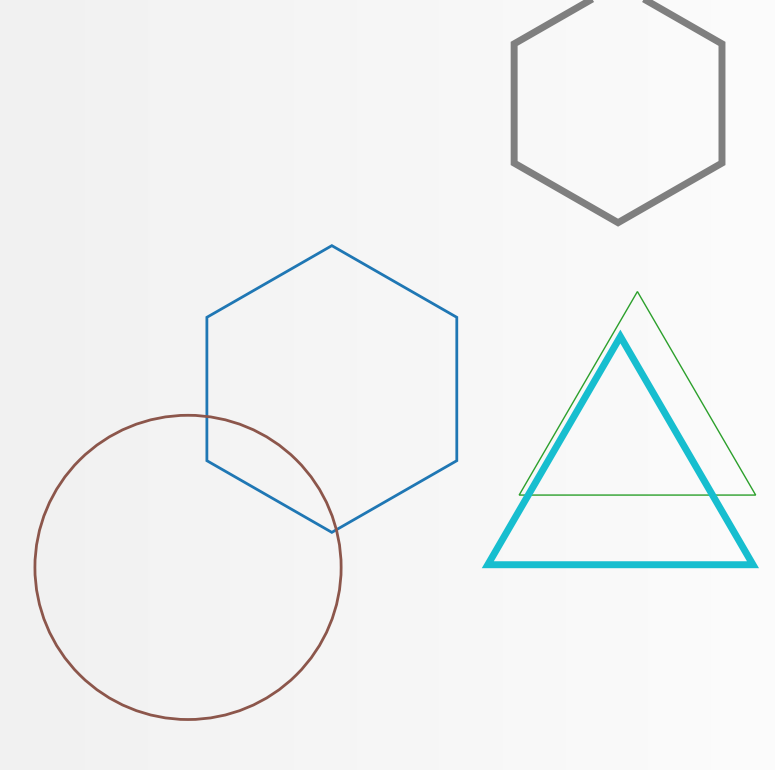[{"shape": "hexagon", "thickness": 1, "radius": 0.93, "center": [0.428, 0.495]}, {"shape": "triangle", "thickness": 0.5, "radius": 0.88, "center": [0.822, 0.445]}, {"shape": "circle", "thickness": 1, "radius": 0.99, "center": [0.243, 0.263]}, {"shape": "hexagon", "thickness": 2.5, "radius": 0.77, "center": [0.798, 0.866]}, {"shape": "triangle", "thickness": 2.5, "radius": 0.99, "center": [0.801, 0.365]}]